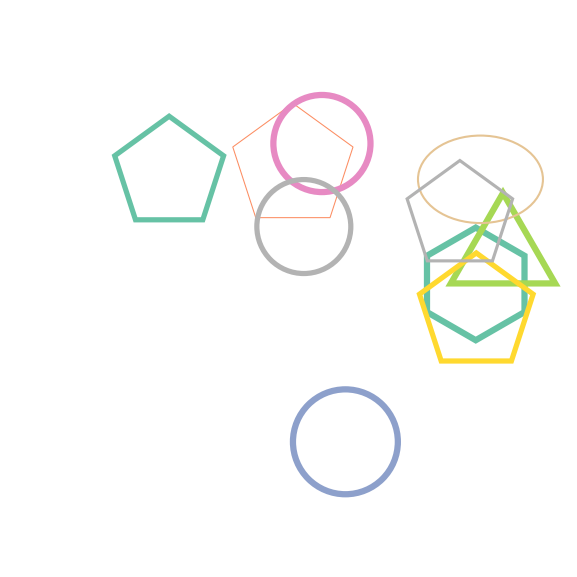[{"shape": "hexagon", "thickness": 3, "radius": 0.49, "center": [0.824, 0.508]}, {"shape": "pentagon", "thickness": 2.5, "radius": 0.5, "center": [0.293, 0.699]}, {"shape": "pentagon", "thickness": 0.5, "radius": 0.55, "center": [0.507, 0.711]}, {"shape": "circle", "thickness": 3, "radius": 0.45, "center": [0.598, 0.234]}, {"shape": "circle", "thickness": 3, "radius": 0.42, "center": [0.557, 0.751]}, {"shape": "triangle", "thickness": 3, "radius": 0.52, "center": [0.871, 0.561]}, {"shape": "pentagon", "thickness": 2.5, "radius": 0.52, "center": [0.825, 0.458]}, {"shape": "oval", "thickness": 1, "radius": 0.54, "center": [0.832, 0.689]}, {"shape": "pentagon", "thickness": 1.5, "radius": 0.48, "center": [0.796, 0.625]}, {"shape": "circle", "thickness": 2.5, "radius": 0.41, "center": [0.526, 0.607]}]